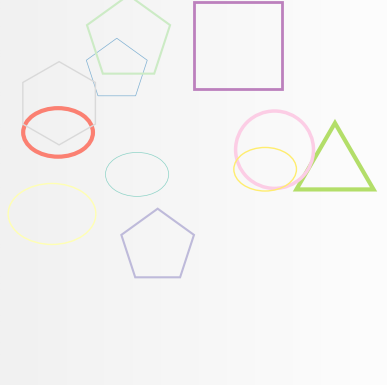[{"shape": "oval", "thickness": 0.5, "radius": 0.41, "center": [0.354, 0.547]}, {"shape": "oval", "thickness": 1, "radius": 0.57, "center": [0.134, 0.444]}, {"shape": "pentagon", "thickness": 1.5, "radius": 0.49, "center": [0.407, 0.359]}, {"shape": "oval", "thickness": 3, "radius": 0.45, "center": [0.15, 0.656]}, {"shape": "pentagon", "thickness": 0.5, "radius": 0.41, "center": [0.301, 0.818]}, {"shape": "triangle", "thickness": 3, "radius": 0.57, "center": [0.864, 0.565]}, {"shape": "circle", "thickness": 2.5, "radius": 0.5, "center": [0.708, 0.611]}, {"shape": "hexagon", "thickness": 1, "radius": 0.54, "center": [0.153, 0.732]}, {"shape": "square", "thickness": 2, "radius": 0.57, "center": [0.615, 0.882]}, {"shape": "pentagon", "thickness": 1.5, "radius": 0.56, "center": [0.332, 0.9]}, {"shape": "oval", "thickness": 1, "radius": 0.4, "center": [0.684, 0.56]}]